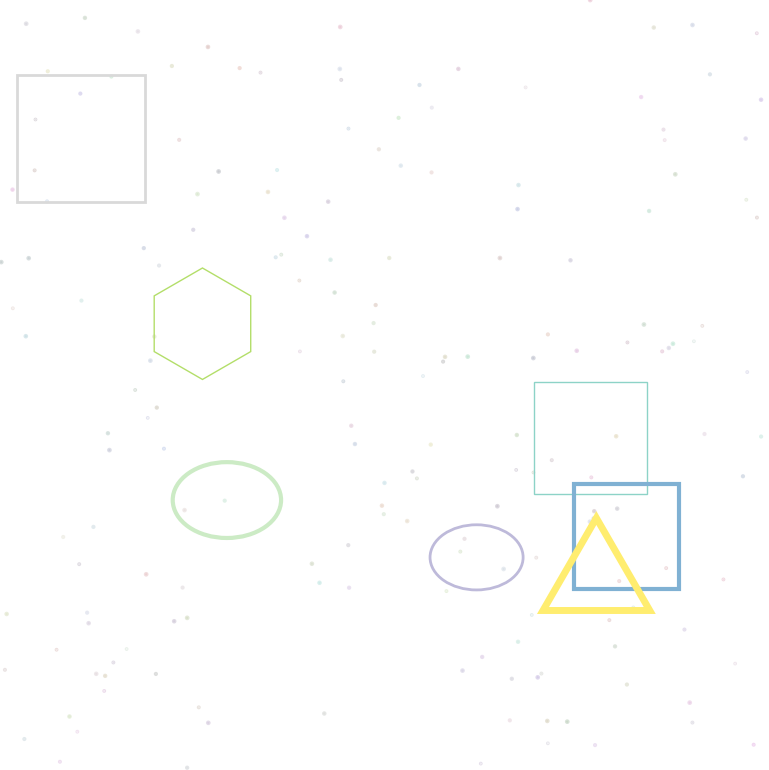[{"shape": "square", "thickness": 0.5, "radius": 0.37, "center": [0.767, 0.431]}, {"shape": "oval", "thickness": 1, "radius": 0.3, "center": [0.619, 0.276]}, {"shape": "square", "thickness": 1.5, "radius": 0.34, "center": [0.814, 0.303]}, {"shape": "hexagon", "thickness": 0.5, "radius": 0.36, "center": [0.263, 0.58]}, {"shape": "square", "thickness": 1, "radius": 0.41, "center": [0.105, 0.82]}, {"shape": "oval", "thickness": 1.5, "radius": 0.35, "center": [0.295, 0.351]}, {"shape": "triangle", "thickness": 2.5, "radius": 0.4, "center": [0.774, 0.247]}]